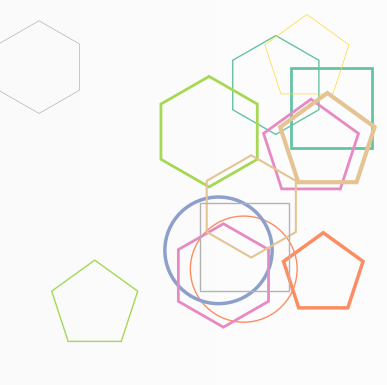[{"shape": "square", "thickness": 2, "radius": 0.52, "center": [0.856, 0.719]}, {"shape": "hexagon", "thickness": 1, "radius": 0.64, "center": [0.712, 0.779]}, {"shape": "circle", "thickness": 1, "radius": 0.69, "center": [0.629, 0.301]}, {"shape": "pentagon", "thickness": 2.5, "radius": 0.54, "center": [0.834, 0.288]}, {"shape": "circle", "thickness": 2.5, "radius": 0.69, "center": [0.564, 0.35]}, {"shape": "pentagon", "thickness": 2, "radius": 0.64, "center": [0.803, 0.614]}, {"shape": "hexagon", "thickness": 2, "radius": 0.67, "center": [0.577, 0.285]}, {"shape": "hexagon", "thickness": 2, "radius": 0.72, "center": [0.54, 0.658]}, {"shape": "pentagon", "thickness": 1, "radius": 0.58, "center": [0.244, 0.208]}, {"shape": "pentagon", "thickness": 0.5, "radius": 0.57, "center": [0.792, 0.848]}, {"shape": "pentagon", "thickness": 3, "radius": 0.64, "center": [0.845, 0.63]}, {"shape": "hexagon", "thickness": 1.5, "radius": 0.66, "center": [0.648, 0.464]}, {"shape": "hexagon", "thickness": 0.5, "radius": 0.6, "center": [0.101, 0.826]}, {"shape": "square", "thickness": 1, "radius": 0.58, "center": [0.63, 0.358]}]